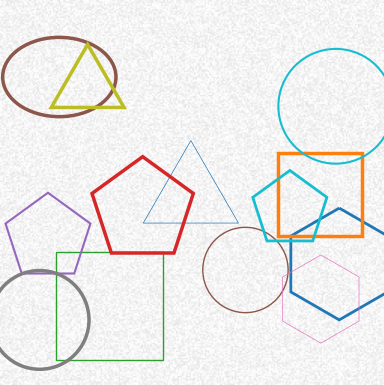[{"shape": "hexagon", "thickness": 2, "radius": 0.73, "center": [0.881, 0.314]}, {"shape": "triangle", "thickness": 0.5, "radius": 0.71, "center": [0.496, 0.492]}, {"shape": "square", "thickness": 2.5, "radius": 0.54, "center": [0.83, 0.495]}, {"shape": "square", "thickness": 1, "radius": 0.7, "center": [0.284, 0.205]}, {"shape": "pentagon", "thickness": 2.5, "radius": 0.69, "center": [0.371, 0.455]}, {"shape": "pentagon", "thickness": 1.5, "radius": 0.58, "center": [0.125, 0.383]}, {"shape": "oval", "thickness": 2.5, "radius": 0.74, "center": [0.154, 0.8]}, {"shape": "circle", "thickness": 1, "radius": 0.55, "center": [0.638, 0.299]}, {"shape": "hexagon", "thickness": 0.5, "radius": 0.57, "center": [0.833, 0.223]}, {"shape": "circle", "thickness": 2.5, "radius": 0.64, "center": [0.103, 0.169]}, {"shape": "triangle", "thickness": 2.5, "radius": 0.55, "center": [0.228, 0.775]}, {"shape": "circle", "thickness": 1.5, "radius": 0.75, "center": [0.872, 0.724]}, {"shape": "pentagon", "thickness": 2, "radius": 0.51, "center": [0.753, 0.456]}]